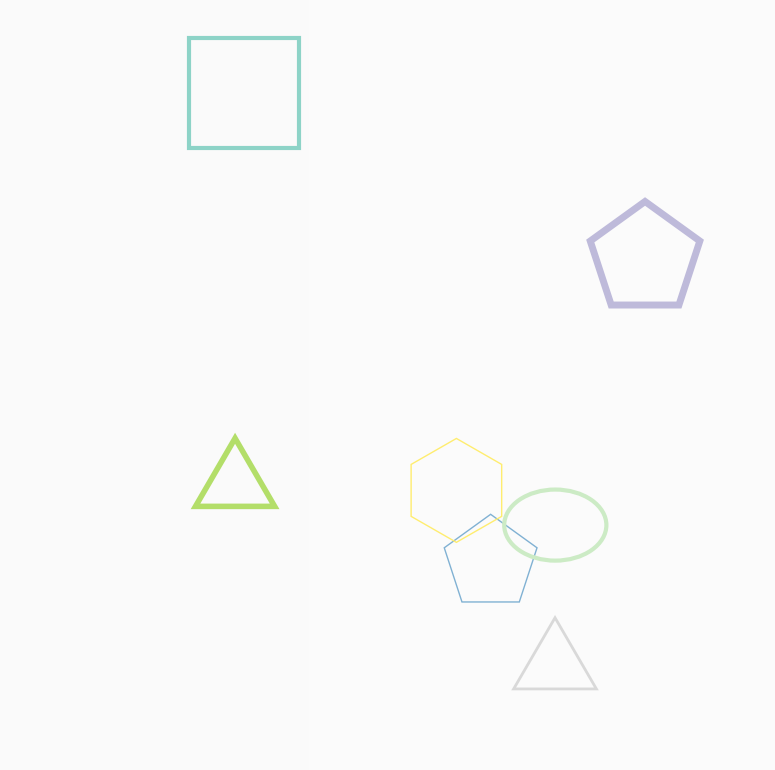[{"shape": "square", "thickness": 1.5, "radius": 0.36, "center": [0.315, 0.879]}, {"shape": "pentagon", "thickness": 2.5, "radius": 0.37, "center": [0.832, 0.664]}, {"shape": "pentagon", "thickness": 0.5, "radius": 0.31, "center": [0.633, 0.269]}, {"shape": "triangle", "thickness": 2, "radius": 0.29, "center": [0.303, 0.372]}, {"shape": "triangle", "thickness": 1, "radius": 0.31, "center": [0.716, 0.136]}, {"shape": "oval", "thickness": 1.5, "radius": 0.33, "center": [0.717, 0.318]}, {"shape": "hexagon", "thickness": 0.5, "radius": 0.34, "center": [0.589, 0.363]}]